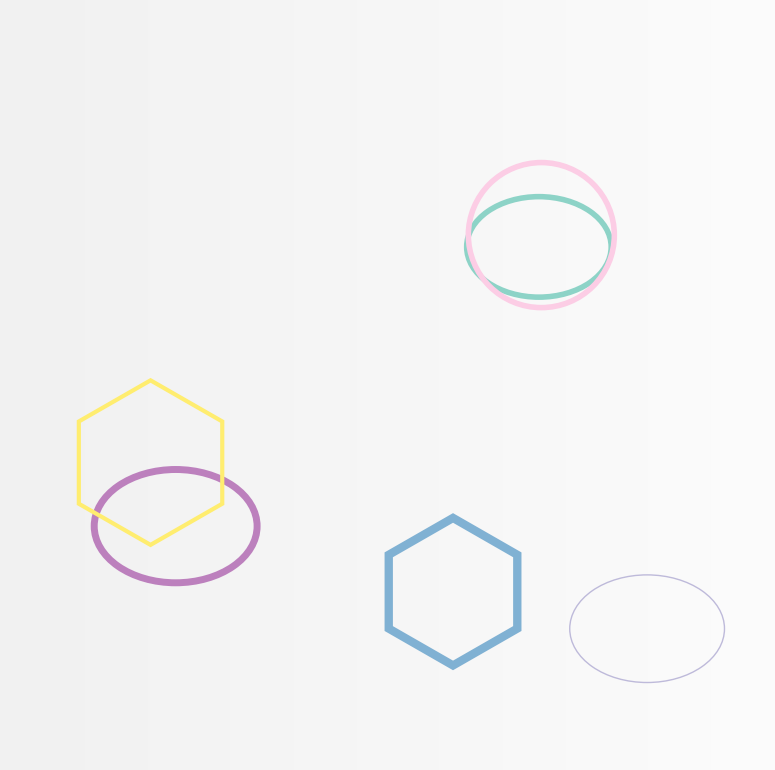[{"shape": "oval", "thickness": 2, "radius": 0.47, "center": [0.695, 0.679]}, {"shape": "oval", "thickness": 0.5, "radius": 0.5, "center": [0.835, 0.184]}, {"shape": "hexagon", "thickness": 3, "radius": 0.48, "center": [0.585, 0.232]}, {"shape": "circle", "thickness": 2, "radius": 0.47, "center": [0.699, 0.695]}, {"shape": "oval", "thickness": 2.5, "radius": 0.53, "center": [0.227, 0.317]}, {"shape": "hexagon", "thickness": 1.5, "radius": 0.53, "center": [0.194, 0.399]}]